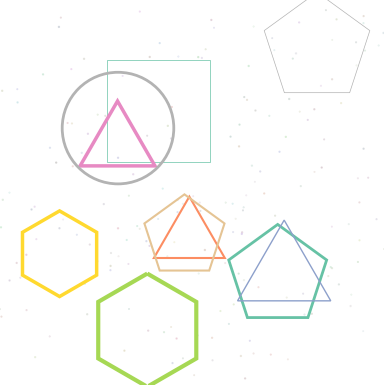[{"shape": "pentagon", "thickness": 2, "radius": 0.67, "center": [0.721, 0.283]}, {"shape": "square", "thickness": 0.5, "radius": 0.67, "center": [0.412, 0.712]}, {"shape": "triangle", "thickness": 1.5, "radius": 0.53, "center": [0.492, 0.383]}, {"shape": "triangle", "thickness": 1, "radius": 0.7, "center": [0.738, 0.288]}, {"shape": "triangle", "thickness": 2.5, "radius": 0.56, "center": [0.305, 0.625]}, {"shape": "hexagon", "thickness": 3, "radius": 0.74, "center": [0.383, 0.142]}, {"shape": "hexagon", "thickness": 2.5, "radius": 0.56, "center": [0.155, 0.341]}, {"shape": "pentagon", "thickness": 1.5, "radius": 0.55, "center": [0.479, 0.386]}, {"shape": "circle", "thickness": 2, "radius": 0.72, "center": [0.306, 0.667]}, {"shape": "pentagon", "thickness": 0.5, "radius": 0.72, "center": [0.823, 0.876]}]